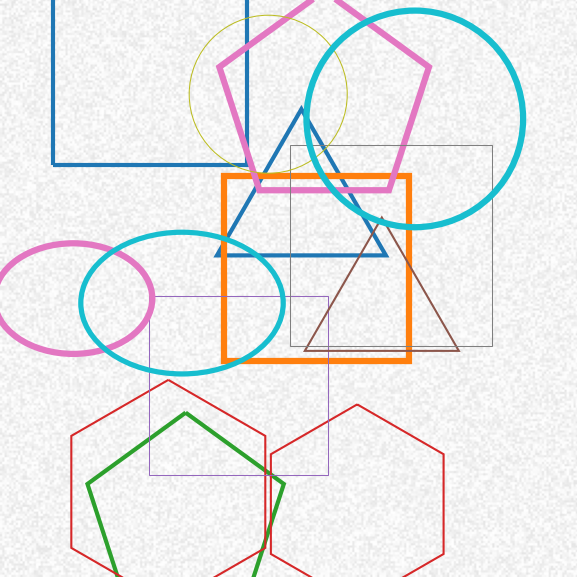[{"shape": "triangle", "thickness": 2, "radius": 0.84, "center": [0.522, 0.641]}, {"shape": "square", "thickness": 2, "radius": 0.84, "center": [0.259, 0.882]}, {"shape": "square", "thickness": 3, "radius": 0.8, "center": [0.548, 0.534]}, {"shape": "pentagon", "thickness": 2, "radius": 0.89, "center": [0.321, 0.106]}, {"shape": "hexagon", "thickness": 1, "radius": 0.86, "center": [0.619, 0.126]}, {"shape": "hexagon", "thickness": 1, "radius": 0.97, "center": [0.291, 0.147]}, {"shape": "square", "thickness": 0.5, "radius": 0.78, "center": [0.413, 0.331]}, {"shape": "triangle", "thickness": 1, "radius": 0.77, "center": [0.661, 0.469]}, {"shape": "oval", "thickness": 3, "radius": 0.68, "center": [0.127, 0.482]}, {"shape": "pentagon", "thickness": 3, "radius": 0.95, "center": [0.561, 0.824]}, {"shape": "square", "thickness": 0.5, "radius": 0.87, "center": [0.677, 0.574]}, {"shape": "circle", "thickness": 0.5, "radius": 0.68, "center": [0.464, 0.836]}, {"shape": "circle", "thickness": 3, "radius": 0.94, "center": [0.718, 0.793]}, {"shape": "oval", "thickness": 2.5, "radius": 0.88, "center": [0.315, 0.474]}]